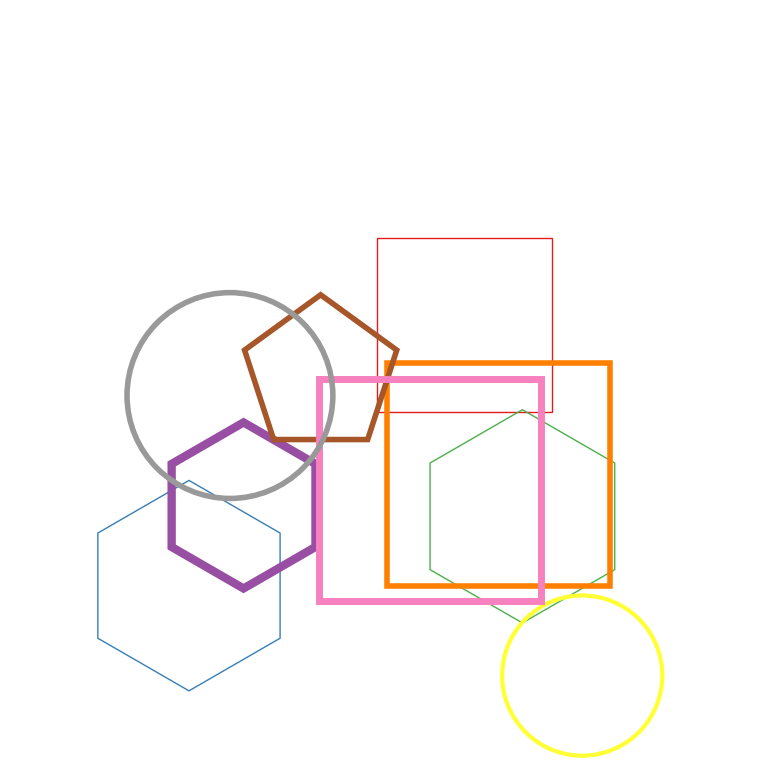[{"shape": "square", "thickness": 0.5, "radius": 0.57, "center": [0.603, 0.578]}, {"shape": "hexagon", "thickness": 0.5, "radius": 0.68, "center": [0.245, 0.239]}, {"shape": "hexagon", "thickness": 0.5, "radius": 0.69, "center": [0.678, 0.329]}, {"shape": "hexagon", "thickness": 3, "radius": 0.54, "center": [0.316, 0.344]}, {"shape": "square", "thickness": 2, "radius": 0.73, "center": [0.647, 0.384]}, {"shape": "circle", "thickness": 1.5, "radius": 0.52, "center": [0.756, 0.123]}, {"shape": "pentagon", "thickness": 2, "radius": 0.52, "center": [0.416, 0.513]}, {"shape": "square", "thickness": 2.5, "radius": 0.72, "center": [0.558, 0.364]}, {"shape": "circle", "thickness": 2, "radius": 0.67, "center": [0.299, 0.486]}]